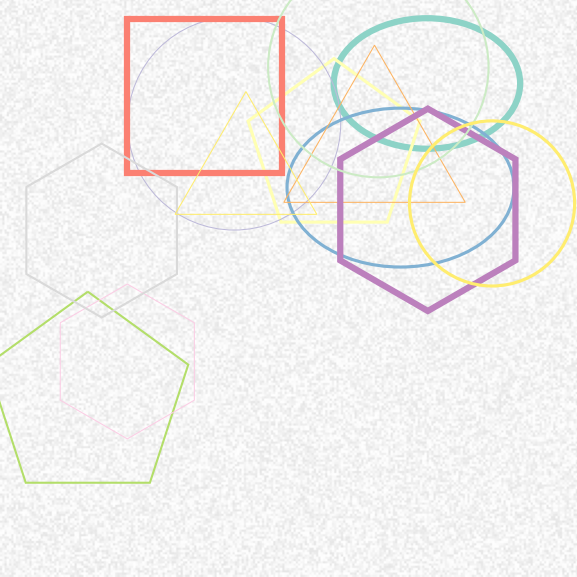[{"shape": "oval", "thickness": 3, "radius": 0.81, "center": [0.739, 0.855]}, {"shape": "pentagon", "thickness": 1.5, "radius": 0.78, "center": [0.579, 0.741]}, {"shape": "circle", "thickness": 0.5, "radius": 0.92, "center": [0.406, 0.785]}, {"shape": "square", "thickness": 3, "radius": 0.67, "center": [0.354, 0.833]}, {"shape": "oval", "thickness": 1.5, "radius": 0.98, "center": [0.694, 0.674]}, {"shape": "triangle", "thickness": 0.5, "radius": 0.91, "center": [0.649, 0.739]}, {"shape": "pentagon", "thickness": 1, "radius": 0.91, "center": [0.152, 0.311]}, {"shape": "hexagon", "thickness": 0.5, "radius": 0.67, "center": [0.22, 0.373]}, {"shape": "hexagon", "thickness": 1, "radius": 0.75, "center": [0.176, 0.6]}, {"shape": "hexagon", "thickness": 3, "radius": 0.88, "center": [0.741, 0.636]}, {"shape": "circle", "thickness": 1, "radius": 0.95, "center": [0.655, 0.883]}, {"shape": "triangle", "thickness": 0.5, "radius": 0.71, "center": [0.426, 0.699]}, {"shape": "circle", "thickness": 1.5, "radius": 0.71, "center": [0.852, 0.647]}]